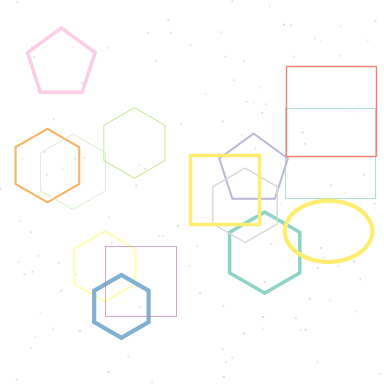[{"shape": "hexagon", "thickness": 2.5, "radius": 0.53, "center": [0.688, 0.344]}, {"shape": "square", "thickness": 0.5, "radius": 0.58, "center": [0.857, 0.602]}, {"shape": "hexagon", "thickness": 1.5, "radius": 0.46, "center": [0.272, 0.308]}, {"shape": "pentagon", "thickness": 1.5, "radius": 0.47, "center": [0.659, 0.559]}, {"shape": "square", "thickness": 1, "radius": 0.58, "center": [0.859, 0.712]}, {"shape": "hexagon", "thickness": 3, "radius": 0.41, "center": [0.315, 0.204]}, {"shape": "hexagon", "thickness": 1.5, "radius": 0.48, "center": [0.123, 0.57]}, {"shape": "hexagon", "thickness": 0.5, "radius": 0.46, "center": [0.349, 0.629]}, {"shape": "pentagon", "thickness": 2.5, "radius": 0.46, "center": [0.159, 0.835]}, {"shape": "hexagon", "thickness": 1, "radius": 0.48, "center": [0.637, 0.467]}, {"shape": "square", "thickness": 0.5, "radius": 0.46, "center": [0.365, 0.271]}, {"shape": "hexagon", "thickness": 0.5, "radius": 0.49, "center": [0.19, 0.554]}, {"shape": "oval", "thickness": 3, "radius": 0.57, "center": [0.853, 0.399]}, {"shape": "square", "thickness": 2.5, "radius": 0.45, "center": [0.584, 0.508]}]